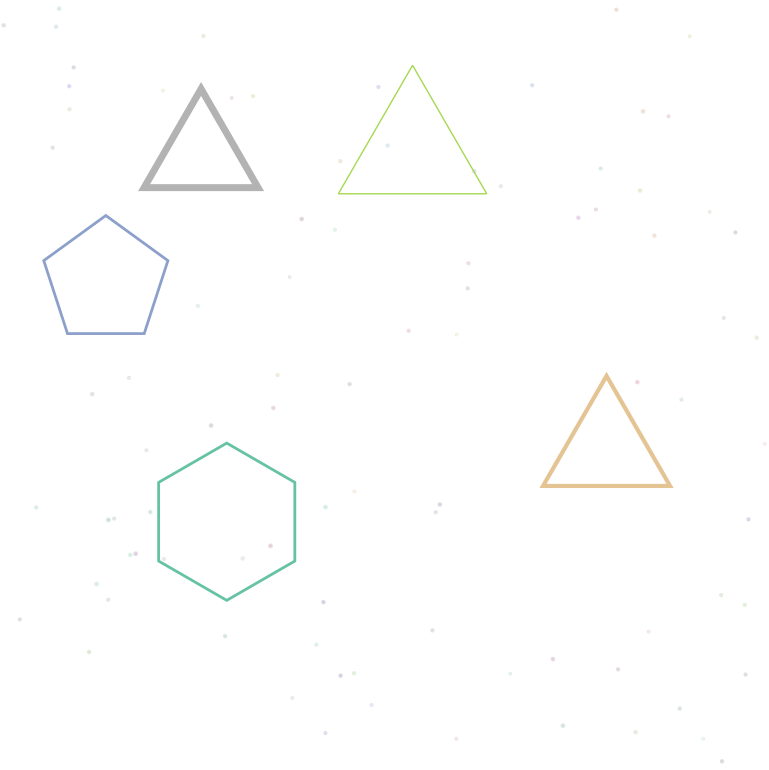[{"shape": "hexagon", "thickness": 1, "radius": 0.51, "center": [0.294, 0.322]}, {"shape": "pentagon", "thickness": 1, "radius": 0.42, "center": [0.137, 0.635]}, {"shape": "triangle", "thickness": 0.5, "radius": 0.56, "center": [0.536, 0.804]}, {"shape": "triangle", "thickness": 1.5, "radius": 0.48, "center": [0.788, 0.417]}, {"shape": "triangle", "thickness": 2.5, "radius": 0.43, "center": [0.261, 0.799]}]